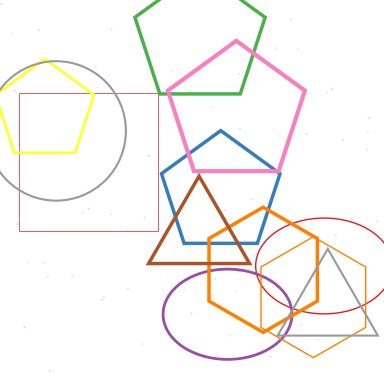[{"shape": "oval", "thickness": 1, "radius": 0.89, "center": [0.842, 0.309]}, {"shape": "square", "thickness": 0.5, "radius": 0.9, "center": [0.23, 0.578]}, {"shape": "pentagon", "thickness": 2.5, "radius": 0.81, "center": [0.573, 0.499]}, {"shape": "pentagon", "thickness": 2.5, "radius": 0.89, "center": [0.52, 0.9]}, {"shape": "oval", "thickness": 2, "radius": 0.84, "center": [0.591, 0.184]}, {"shape": "hexagon", "thickness": 1, "radius": 0.78, "center": [0.814, 0.228]}, {"shape": "hexagon", "thickness": 2.5, "radius": 0.81, "center": [0.684, 0.299]}, {"shape": "pentagon", "thickness": 2, "radius": 0.67, "center": [0.116, 0.712]}, {"shape": "triangle", "thickness": 2.5, "radius": 0.76, "center": [0.517, 0.391]}, {"shape": "pentagon", "thickness": 3, "radius": 0.94, "center": [0.614, 0.707]}, {"shape": "circle", "thickness": 1.5, "radius": 0.91, "center": [0.146, 0.66]}, {"shape": "triangle", "thickness": 1.5, "radius": 0.75, "center": [0.851, 0.203]}]